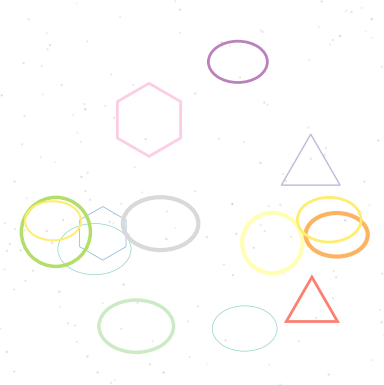[{"shape": "oval", "thickness": 0.5, "radius": 0.48, "center": [0.245, 0.353]}, {"shape": "oval", "thickness": 0.5, "radius": 0.42, "center": [0.635, 0.147]}, {"shape": "circle", "thickness": 3, "radius": 0.39, "center": [0.707, 0.369]}, {"shape": "triangle", "thickness": 1, "radius": 0.44, "center": [0.807, 0.563]}, {"shape": "triangle", "thickness": 2, "radius": 0.38, "center": [0.81, 0.203]}, {"shape": "hexagon", "thickness": 0.5, "radius": 0.35, "center": [0.267, 0.394]}, {"shape": "oval", "thickness": 3, "radius": 0.4, "center": [0.874, 0.39]}, {"shape": "circle", "thickness": 2.5, "radius": 0.45, "center": [0.145, 0.398]}, {"shape": "hexagon", "thickness": 2, "radius": 0.47, "center": [0.387, 0.689]}, {"shape": "oval", "thickness": 3, "radius": 0.49, "center": [0.417, 0.419]}, {"shape": "oval", "thickness": 2, "radius": 0.38, "center": [0.618, 0.839]}, {"shape": "oval", "thickness": 2.5, "radius": 0.49, "center": [0.354, 0.153]}, {"shape": "oval", "thickness": 2, "radius": 0.41, "center": [0.855, 0.429]}, {"shape": "oval", "thickness": 1.5, "radius": 0.36, "center": [0.138, 0.427]}]